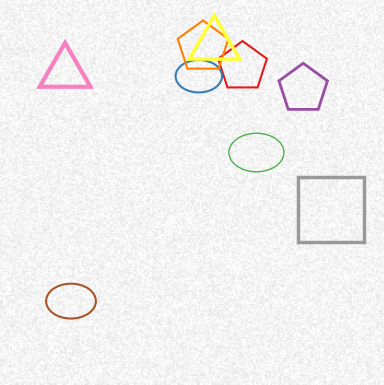[{"shape": "pentagon", "thickness": 1.5, "radius": 0.33, "center": [0.63, 0.827]}, {"shape": "oval", "thickness": 1.5, "radius": 0.3, "center": [0.516, 0.802]}, {"shape": "oval", "thickness": 1, "radius": 0.36, "center": [0.666, 0.604]}, {"shape": "pentagon", "thickness": 2, "radius": 0.33, "center": [0.788, 0.769]}, {"shape": "pentagon", "thickness": 1.5, "radius": 0.35, "center": [0.527, 0.878]}, {"shape": "triangle", "thickness": 2.5, "radius": 0.38, "center": [0.557, 0.884]}, {"shape": "oval", "thickness": 1.5, "radius": 0.32, "center": [0.184, 0.218]}, {"shape": "triangle", "thickness": 3, "radius": 0.38, "center": [0.169, 0.813]}, {"shape": "square", "thickness": 2.5, "radius": 0.42, "center": [0.86, 0.455]}]